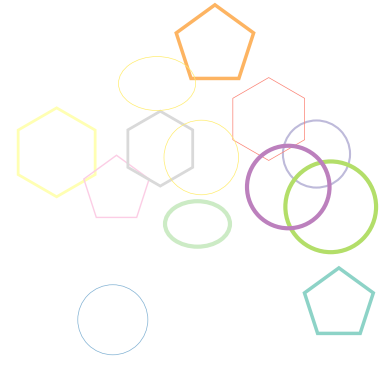[{"shape": "pentagon", "thickness": 2.5, "radius": 0.47, "center": [0.88, 0.21]}, {"shape": "hexagon", "thickness": 2, "radius": 0.58, "center": [0.147, 0.604]}, {"shape": "circle", "thickness": 1.5, "radius": 0.44, "center": [0.822, 0.6]}, {"shape": "hexagon", "thickness": 0.5, "radius": 0.54, "center": [0.698, 0.691]}, {"shape": "circle", "thickness": 0.5, "radius": 0.46, "center": [0.293, 0.169]}, {"shape": "pentagon", "thickness": 2.5, "radius": 0.53, "center": [0.558, 0.882]}, {"shape": "circle", "thickness": 3, "radius": 0.59, "center": [0.859, 0.463]}, {"shape": "pentagon", "thickness": 1, "radius": 0.45, "center": [0.303, 0.507]}, {"shape": "hexagon", "thickness": 2, "radius": 0.49, "center": [0.416, 0.614]}, {"shape": "circle", "thickness": 3, "radius": 0.54, "center": [0.749, 0.514]}, {"shape": "oval", "thickness": 3, "radius": 0.42, "center": [0.513, 0.418]}, {"shape": "oval", "thickness": 0.5, "radius": 0.5, "center": [0.408, 0.783]}, {"shape": "circle", "thickness": 0.5, "radius": 0.48, "center": [0.523, 0.591]}]